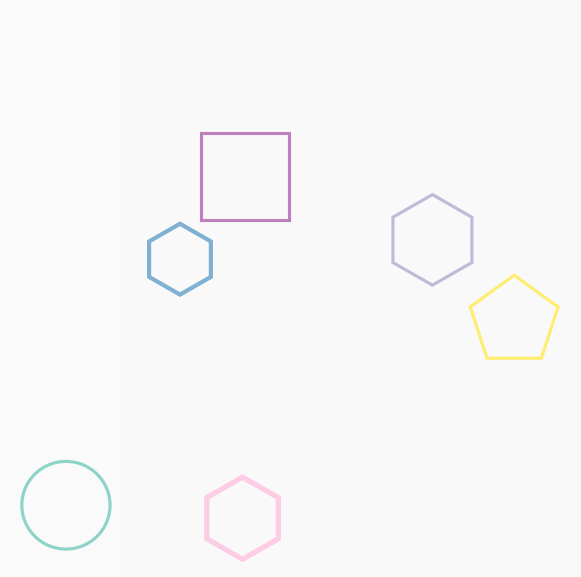[{"shape": "circle", "thickness": 1.5, "radius": 0.38, "center": [0.113, 0.124]}, {"shape": "hexagon", "thickness": 1.5, "radius": 0.39, "center": [0.744, 0.584]}, {"shape": "hexagon", "thickness": 2, "radius": 0.31, "center": [0.31, 0.55]}, {"shape": "hexagon", "thickness": 2.5, "radius": 0.36, "center": [0.417, 0.102]}, {"shape": "square", "thickness": 1.5, "radius": 0.38, "center": [0.421, 0.693]}, {"shape": "pentagon", "thickness": 1.5, "radius": 0.4, "center": [0.885, 0.443]}]